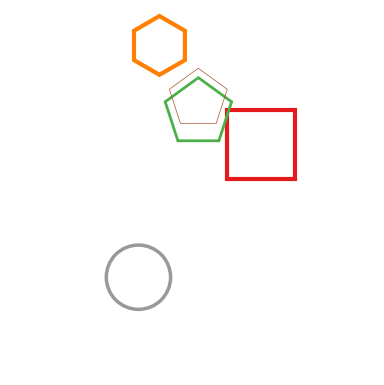[{"shape": "square", "thickness": 3, "radius": 0.44, "center": [0.678, 0.624]}, {"shape": "pentagon", "thickness": 2, "radius": 0.45, "center": [0.515, 0.708]}, {"shape": "hexagon", "thickness": 3, "radius": 0.38, "center": [0.414, 0.882]}, {"shape": "pentagon", "thickness": 0.5, "radius": 0.4, "center": [0.515, 0.744]}, {"shape": "circle", "thickness": 2.5, "radius": 0.42, "center": [0.36, 0.28]}]